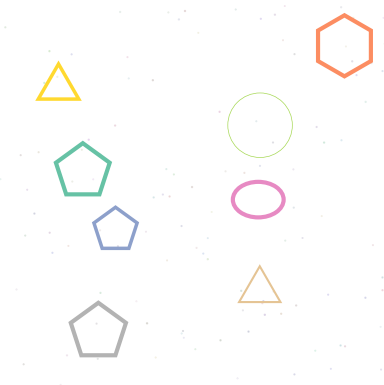[{"shape": "pentagon", "thickness": 3, "radius": 0.37, "center": [0.215, 0.555]}, {"shape": "hexagon", "thickness": 3, "radius": 0.4, "center": [0.895, 0.881]}, {"shape": "pentagon", "thickness": 2.5, "radius": 0.29, "center": [0.3, 0.403]}, {"shape": "oval", "thickness": 3, "radius": 0.33, "center": [0.671, 0.482]}, {"shape": "circle", "thickness": 0.5, "radius": 0.42, "center": [0.676, 0.675]}, {"shape": "triangle", "thickness": 2.5, "radius": 0.3, "center": [0.152, 0.773]}, {"shape": "triangle", "thickness": 1.5, "radius": 0.31, "center": [0.675, 0.246]}, {"shape": "pentagon", "thickness": 3, "radius": 0.38, "center": [0.255, 0.138]}]